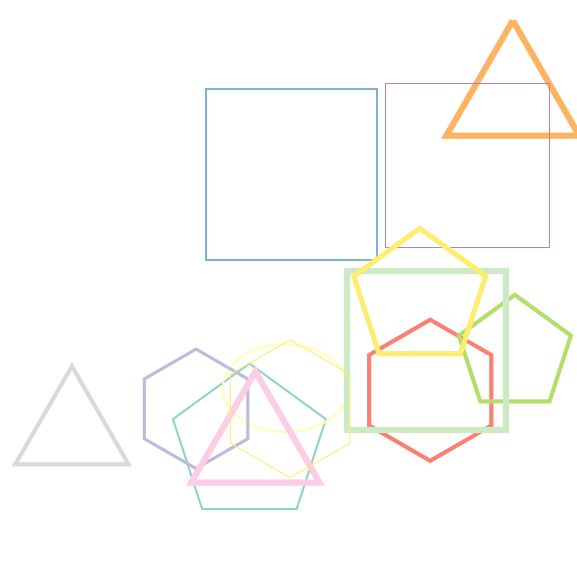[{"shape": "pentagon", "thickness": 1, "radius": 0.7, "center": [0.432, 0.23]}, {"shape": "oval", "thickness": 1, "radius": 0.54, "center": [0.494, 0.327]}, {"shape": "hexagon", "thickness": 1.5, "radius": 0.52, "center": [0.339, 0.291]}, {"shape": "hexagon", "thickness": 2, "radius": 0.61, "center": [0.745, 0.323]}, {"shape": "square", "thickness": 1, "radius": 0.74, "center": [0.505, 0.697]}, {"shape": "triangle", "thickness": 3, "radius": 0.66, "center": [0.888, 0.831]}, {"shape": "pentagon", "thickness": 2, "radius": 0.51, "center": [0.892, 0.387]}, {"shape": "triangle", "thickness": 3, "radius": 0.64, "center": [0.442, 0.227]}, {"shape": "triangle", "thickness": 2, "radius": 0.57, "center": [0.125, 0.252]}, {"shape": "square", "thickness": 0.5, "radius": 0.71, "center": [0.809, 0.713]}, {"shape": "square", "thickness": 3, "radius": 0.69, "center": [0.738, 0.392]}, {"shape": "hexagon", "thickness": 0.5, "radius": 0.6, "center": [0.502, 0.291]}, {"shape": "pentagon", "thickness": 2.5, "radius": 0.6, "center": [0.727, 0.484]}]